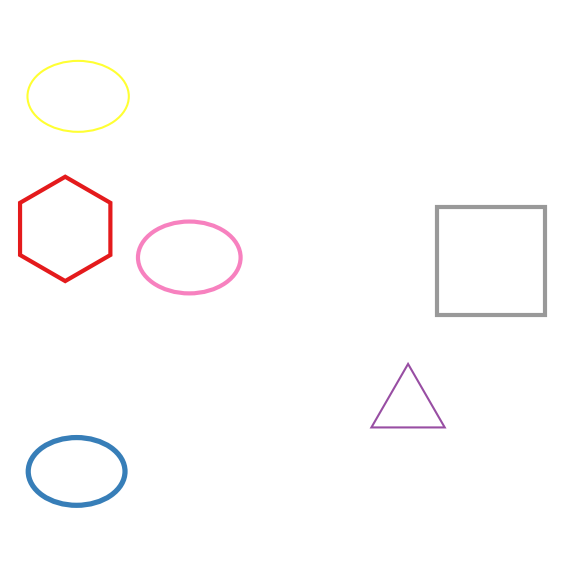[{"shape": "hexagon", "thickness": 2, "radius": 0.45, "center": [0.113, 0.603]}, {"shape": "oval", "thickness": 2.5, "radius": 0.42, "center": [0.133, 0.183]}, {"shape": "triangle", "thickness": 1, "radius": 0.37, "center": [0.707, 0.296]}, {"shape": "oval", "thickness": 1, "radius": 0.44, "center": [0.135, 0.832]}, {"shape": "oval", "thickness": 2, "radius": 0.44, "center": [0.328, 0.553]}, {"shape": "square", "thickness": 2, "radius": 0.47, "center": [0.85, 0.547]}]